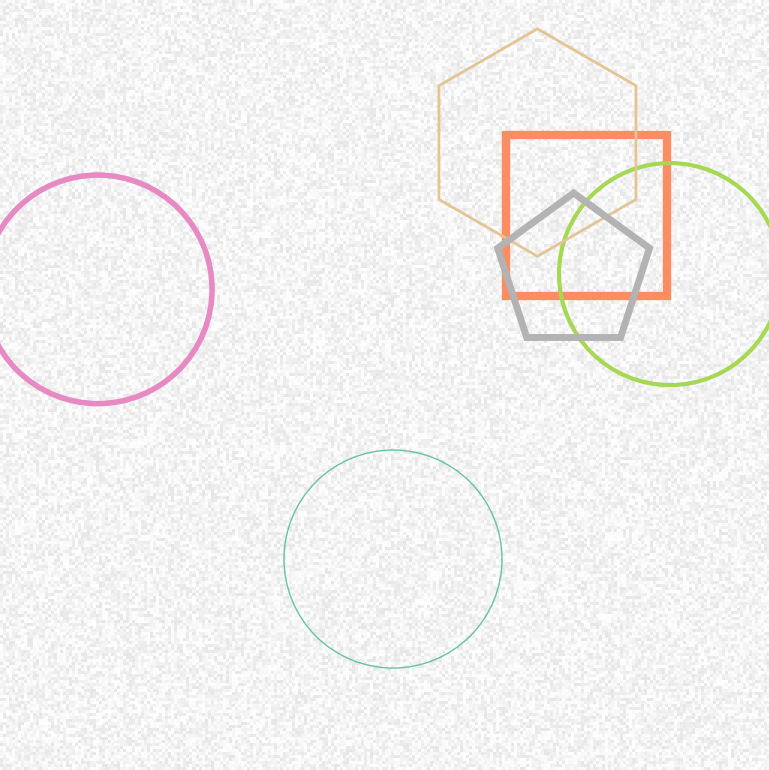[{"shape": "circle", "thickness": 0.5, "radius": 0.71, "center": [0.51, 0.274]}, {"shape": "square", "thickness": 3, "radius": 0.52, "center": [0.762, 0.72]}, {"shape": "circle", "thickness": 2, "radius": 0.74, "center": [0.127, 0.624]}, {"shape": "circle", "thickness": 1.5, "radius": 0.72, "center": [0.87, 0.644]}, {"shape": "hexagon", "thickness": 1, "radius": 0.74, "center": [0.698, 0.815]}, {"shape": "pentagon", "thickness": 2.5, "radius": 0.52, "center": [0.745, 0.646]}]